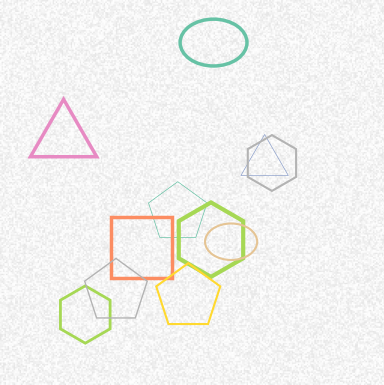[{"shape": "oval", "thickness": 2.5, "radius": 0.43, "center": [0.555, 0.889]}, {"shape": "pentagon", "thickness": 0.5, "radius": 0.4, "center": [0.462, 0.448]}, {"shape": "square", "thickness": 2.5, "radius": 0.4, "center": [0.367, 0.358]}, {"shape": "triangle", "thickness": 0.5, "radius": 0.36, "center": [0.687, 0.58]}, {"shape": "triangle", "thickness": 2.5, "radius": 0.5, "center": [0.165, 0.643]}, {"shape": "hexagon", "thickness": 2, "radius": 0.37, "center": [0.221, 0.183]}, {"shape": "hexagon", "thickness": 3, "radius": 0.48, "center": [0.548, 0.378]}, {"shape": "pentagon", "thickness": 1.5, "radius": 0.44, "center": [0.489, 0.229]}, {"shape": "oval", "thickness": 1.5, "radius": 0.34, "center": [0.6, 0.372]}, {"shape": "hexagon", "thickness": 1.5, "radius": 0.36, "center": [0.706, 0.577]}, {"shape": "pentagon", "thickness": 1, "radius": 0.43, "center": [0.301, 0.243]}]